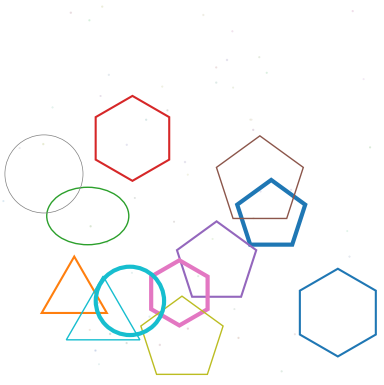[{"shape": "pentagon", "thickness": 3, "radius": 0.46, "center": [0.704, 0.44]}, {"shape": "hexagon", "thickness": 1.5, "radius": 0.57, "center": [0.878, 0.188]}, {"shape": "triangle", "thickness": 1.5, "radius": 0.49, "center": [0.193, 0.236]}, {"shape": "oval", "thickness": 1, "radius": 0.53, "center": [0.228, 0.439]}, {"shape": "hexagon", "thickness": 1.5, "radius": 0.55, "center": [0.344, 0.641]}, {"shape": "pentagon", "thickness": 1.5, "radius": 0.54, "center": [0.563, 0.317]}, {"shape": "pentagon", "thickness": 1, "radius": 0.59, "center": [0.675, 0.529]}, {"shape": "hexagon", "thickness": 3, "radius": 0.42, "center": [0.466, 0.239]}, {"shape": "circle", "thickness": 0.5, "radius": 0.51, "center": [0.114, 0.548]}, {"shape": "pentagon", "thickness": 1, "radius": 0.56, "center": [0.473, 0.118]}, {"shape": "circle", "thickness": 3, "radius": 0.44, "center": [0.337, 0.218]}, {"shape": "triangle", "thickness": 1, "radius": 0.55, "center": [0.268, 0.172]}]